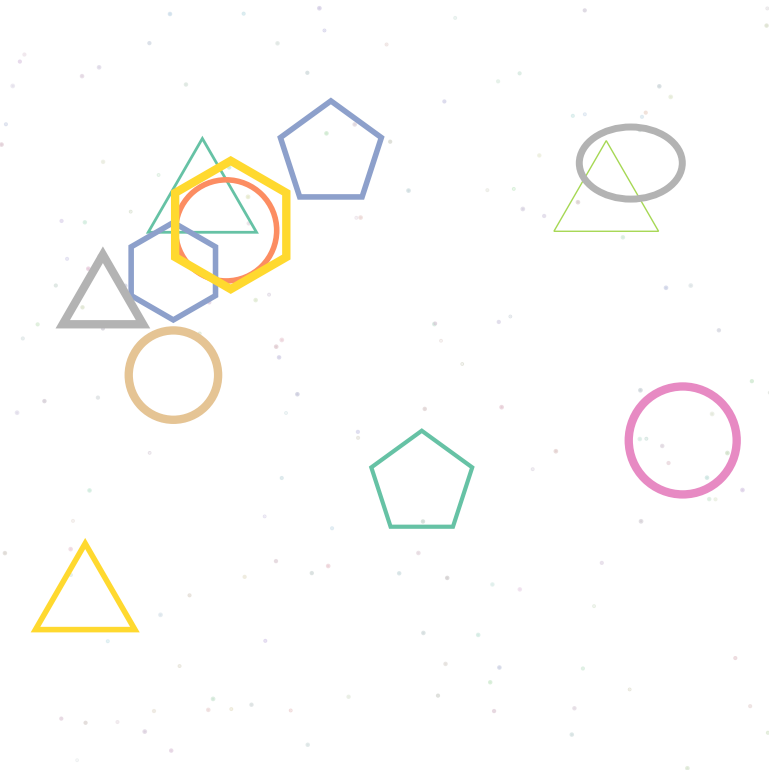[{"shape": "triangle", "thickness": 1, "radius": 0.41, "center": [0.263, 0.739]}, {"shape": "pentagon", "thickness": 1.5, "radius": 0.34, "center": [0.548, 0.372]}, {"shape": "circle", "thickness": 2, "radius": 0.33, "center": [0.294, 0.701]}, {"shape": "pentagon", "thickness": 2, "radius": 0.34, "center": [0.43, 0.8]}, {"shape": "hexagon", "thickness": 2, "radius": 0.32, "center": [0.225, 0.648]}, {"shape": "circle", "thickness": 3, "radius": 0.35, "center": [0.887, 0.428]}, {"shape": "triangle", "thickness": 0.5, "radius": 0.39, "center": [0.787, 0.739]}, {"shape": "triangle", "thickness": 2, "radius": 0.37, "center": [0.111, 0.22]}, {"shape": "hexagon", "thickness": 3, "radius": 0.42, "center": [0.3, 0.708]}, {"shape": "circle", "thickness": 3, "radius": 0.29, "center": [0.225, 0.513]}, {"shape": "triangle", "thickness": 3, "radius": 0.3, "center": [0.134, 0.609]}, {"shape": "oval", "thickness": 2.5, "radius": 0.33, "center": [0.819, 0.788]}]